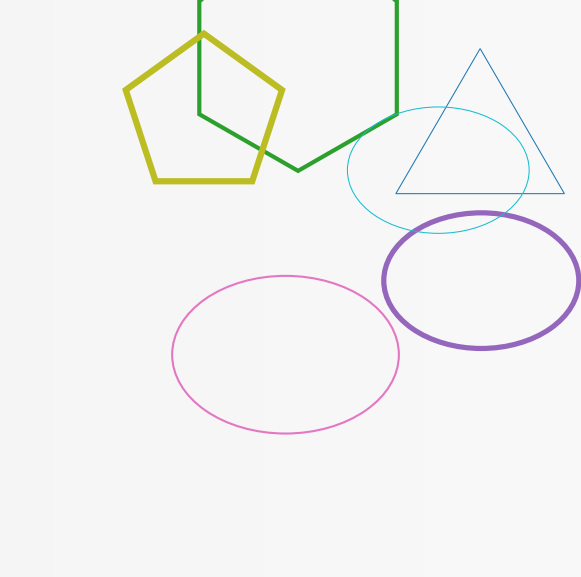[{"shape": "triangle", "thickness": 0.5, "radius": 0.84, "center": [0.826, 0.748]}, {"shape": "hexagon", "thickness": 2, "radius": 0.98, "center": [0.513, 0.899]}, {"shape": "oval", "thickness": 2.5, "radius": 0.84, "center": [0.828, 0.513]}, {"shape": "oval", "thickness": 1, "radius": 0.98, "center": [0.491, 0.385]}, {"shape": "pentagon", "thickness": 3, "radius": 0.71, "center": [0.351, 0.8]}, {"shape": "oval", "thickness": 0.5, "radius": 0.78, "center": [0.754, 0.704]}]